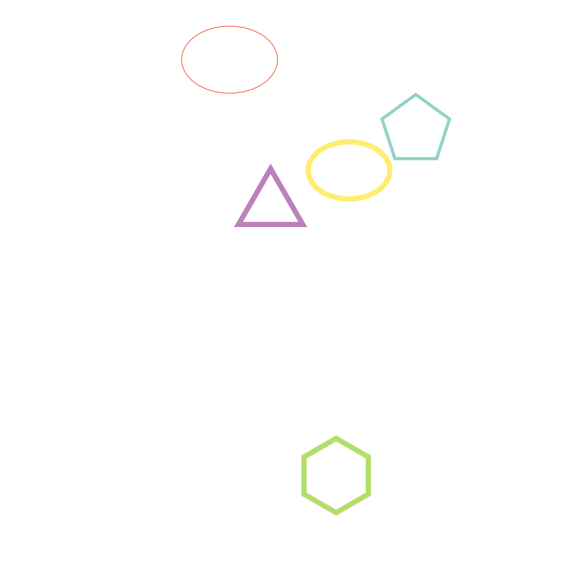[{"shape": "pentagon", "thickness": 1.5, "radius": 0.31, "center": [0.72, 0.774]}, {"shape": "oval", "thickness": 0.5, "radius": 0.42, "center": [0.398, 0.896]}, {"shape": "hexagon", "thickness": 2.5, "radius": 0.32, "center": [0.582, 0.176]}, {"shape": "triangle", "thickness": 2.5, "radius": 0.32, "center": [0.469, 0.643]}, {"shape": "oval", "thickness": 2.5, "radius": 0.35, "center": [0.604, 0.704]}]